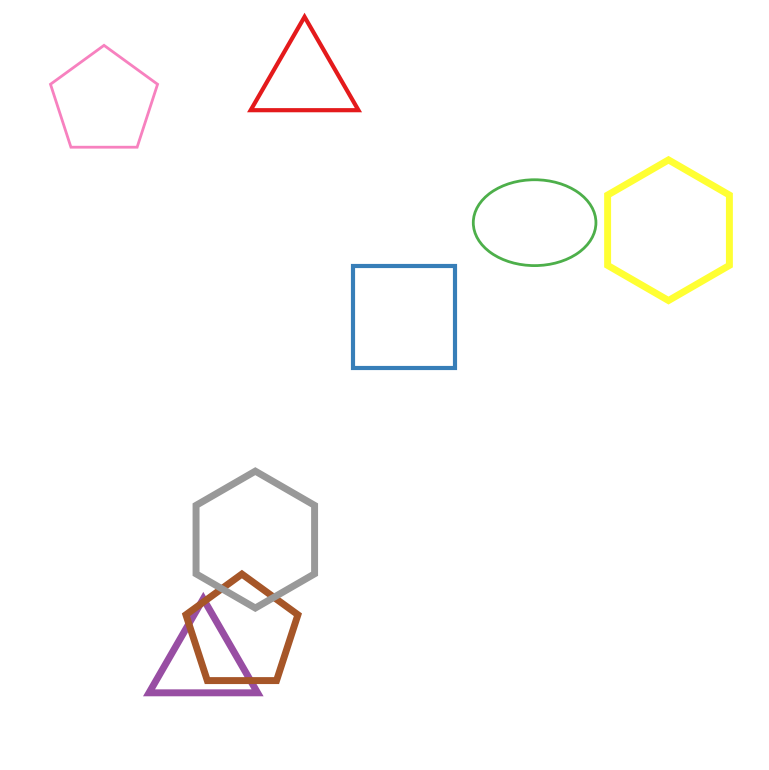[{"shape": "triangle", "thickness": 1.5, "radius": 0.4, "center": [0.396, 0.897]}, {"shape": "square", "thickness": 1.5, "radius": 0.33, "center": [0.525, 0.588]}, {"shape": "oval", "thickness": 1, "radius": 0.4, "center": [0.694, 0.711]}, {"shape": "triangle", "thickness": 2.5, "radius": 0.41, "center": [0.264, 0.141]}, {"shape": "hexagon", "thickness": 2.5, "radius": 0.46, "center": [0.868, 0.701]}, {"shape": "pentagon", "thickness": 2.5, "radius": 0.38, "center": [0.314, 0.178]}, {"shape": "pentagon", "thickness": 1, "radius": 0.37, "center": [0.135, 0.868]}, {"shape": "hexagon", "thickness": 2.5, "radius": 0.44, "center": [0.332, 0.299]}]